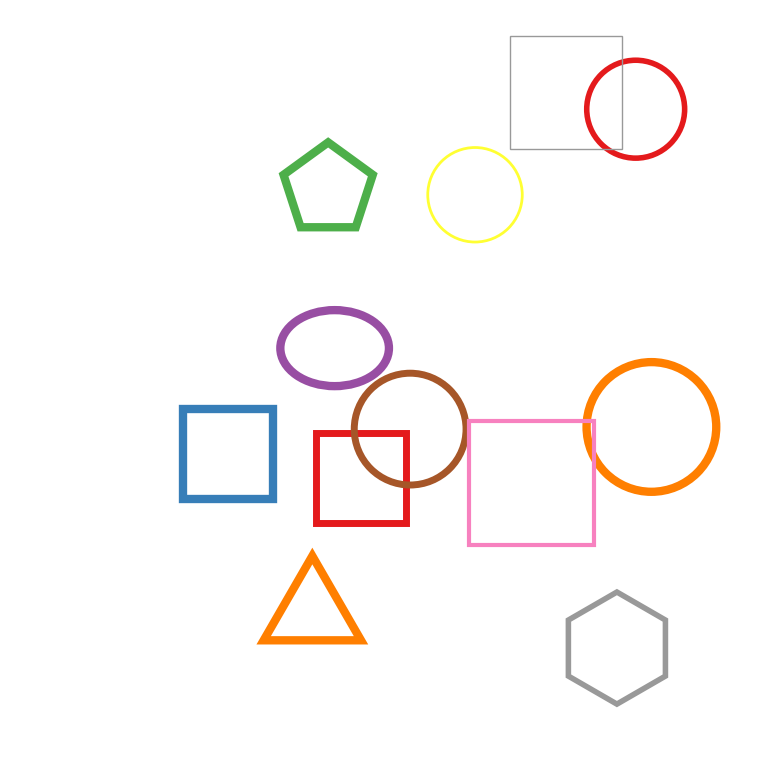[{"shape": "square", "thickness": 2.5, "radius": 0.29, "center": [0.469, 0.379]}, {"shape": "circle", "thickness": 2, "radius": 0.32, "center": [0.826, 0.858]}, {"shape": "square", "thickness": 3, "radius": 0.29, "center": [0.296, 0.41]}, {"shape": "pentagon", "thickness": 3, "radius": 0.3, "center": [0.426, 0.754]}, {"shape": "oval", "thickness": 3, "radius": 0.35, "center": [0.435, 0.548]}, {"shape": "triangle", "thickness": 3, "radius": 0.36, "center": [0.406, 0.205]}, {"shape": "circle", "thickness": 3, "radius": 0.42, "center": [0.846, 0.446]}, {"shape": "circle", "thickness": 1, "radius": 0.31, "center": [0.617, 0.747]}, {"shape": "circle", "thickness": 2.5, "radius": 0.36, "center": [0.533, 0.443]}, {"shape": "square", "thickness": 1.5, "radius": 0.4, "center": [0.69, 0.372]}, {"shape": "hexagon", "thickness": 2, "radius": 0.36, "center": [0.801, 0.158]}, {"shape": "square", "thickness": 0.5, "radius": 0.37, "center": [0.735, 0.88]}]